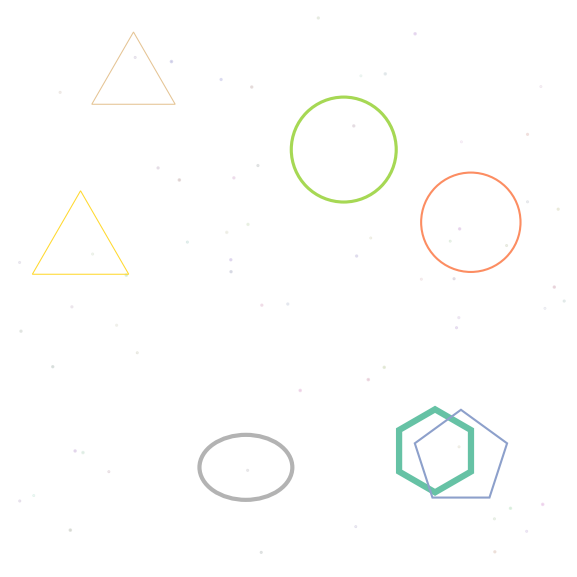[{"shape": "hexagon", "thickness": 3, "radius": 0.36, "center": [0.753, 0.218]}, {"shape": "circle", "thickness": 1, "radius": 0.43, "center": [0.815, 0.614]}, {"shape": "pentagon", "thickness": 1, "radius": 0.42, "center": [0.798, 0.206]}, {"shape": "circle", "thickness": 1.5, "radius": 0.45, "center": [0.595, 0.74]}, {"shape": "triangle", "thickness": 0.5, "radius": 0.48, "center": [0.139, 0.572]}, {"shape": "triangle", "thickness": 0.5, "radius": 0.42, "center": [0.231, 0.86]}, {"shape": "oval", "thickness": 2, "radius": 0.4, "center": [0.426, 0.19]}]